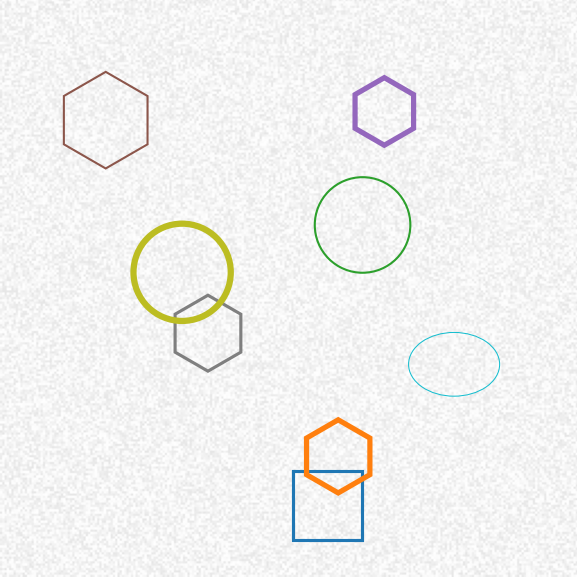[{"shape": "square", "thickness": 1.5, "radius": 0.3, "center": [0.568, 0.124]}, {"shape": "hexagon", "thickness": 2.5, "radius": 0.32, "center": [0.586, 0.209]}, {"shape": "circle", "thickness": 1, "radius": 0.41, "center": [0.628, 0.61]}, {"shape": "hexagon", "thickness": 2.5, "radius": 0.29, "center": [0.665, 0.806]}, {"shape": "hexagon", "thickness": 1, "radius": 0.42, "center": [0.183, 0.791]}, {"shape": "hexagon", "thickness": 1.5, "radius": 0.33, "center": [0.36, 0.422]}, {"shape": "circle", "thickness": 3, "radius": 0.42, "center": [0.315, 0.528]}, {"shape": "oval", "thickness": 0.5, "radius": 0.39, "center": [0.786, 0.368]}]